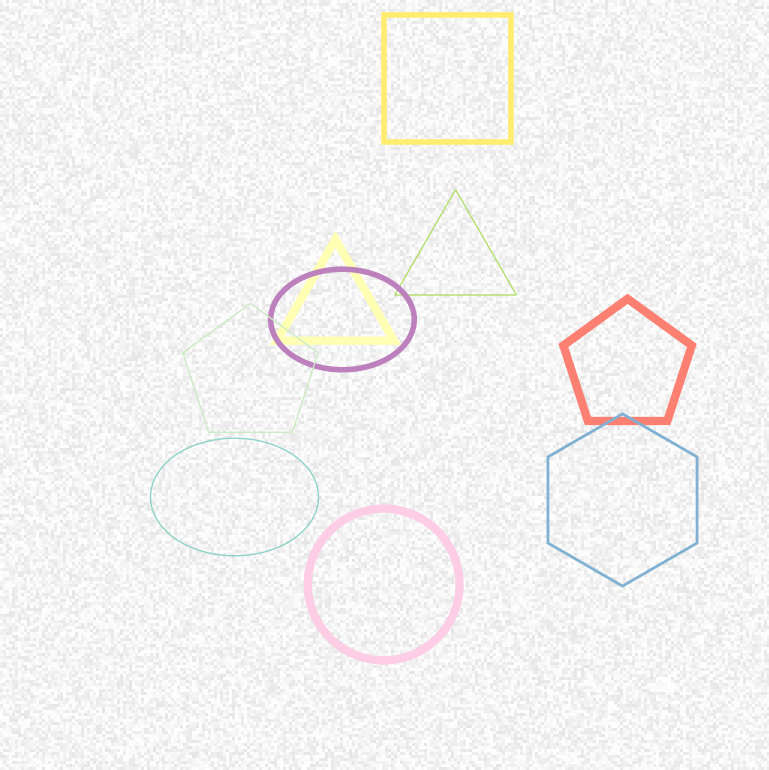[{"shape": "oval", "thickness": 0.5, "radius": 0.55, "center": [0.305, 0.355]}, {"shape": "triangle", "thickness": 3, "radius": 0.44, "center": [0.436, 0.601]}, {"shape": "pentagon", "thickness": 3, "radius": 0.44, "center": [0.815, 0.524]}, {"shape": "hexagon", "thickness": 1, "radius": 0.56, "center": [0.808, 0.351]}, {"shape": "triangle", "thickness": 0.5, "radius": 0.46, "center": [0.592, 0.663]}, {"shape": "circle", "thickness": 3, "radius": 0.49, "center": [0.498, 0.241]}, {"shape": "oval", "thickness": 2, "radius": 0.47, "center": [0.445, 0.585]}, {"shape": "pentagon", "thickness": 0.5, "radius": 0.46, "center": [0.325, 0.513]}, {"shape": "square", "thickness": 2, "radius": 0.41, "center": [0.581, 0.898]}]